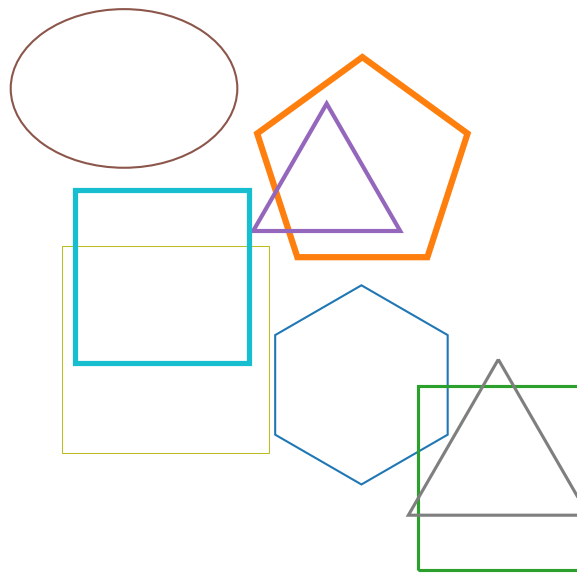[{"shape": "hexagon", "thickness": 1, "radius": 0.86, "center": [0.626, 0.333]}, {"shape": "pentagon", "thickness": 3, "radius": 0.96, "center": [0.627, 0.709]}, {"shape": "square", "thickness": 1.5, "radius": 0.8, "center": [0.883, 0.171]}, {"shape": "triangle", "thickness": 2, "radius": 0.74, "center": [0.566, 0.673]}, {"shape": "oval", "thickness": 1, "radius": 0.98, "center": [0.215, 0.846]}, {"shape": "triangle", "thickness": 1.5, "radius": 0.9, "center": [0.863, 0.197]}, {"shape": "square", "thickness": 0.5, "radius": 0.9, "center": [0.287, 0.393]}, {"shape": "square", "thickness": 2.5, "radius": 0.75, "center": [0.281, 0.52]}]